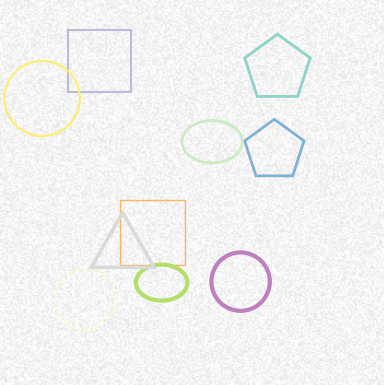[{"shape": "pentagon", "thickness": 2, "radius": 0.45, "center": [0.721, 0.822]}, {"shape": "circle", "thickness": 0.5, "radius": 0.39, "center": [0.223, 0.223]}, {"shape": "square", "thickness": 1.5, "radius": 0.41, "center": [0.258, 0.841]}, {"shape": "pentagon", "thickness": 2, "radius": 0.41, "center": [0.713, 0.609]}, {"shape": "square", "thickness": 1, "radius": 0.42, "center": [0.395, 0.396]}, {"shape": "oval", "thickness": 3, "radius": 0.33, "center": [0.42, 0.266]}, {"shape": "triangle", "thickness": 2.5, "radius": 0.47, "center": [0.319, 0.353]}, {"shape": "circle", "thickness": 3, "radius": 0.38, "center": [0.625, 0.268]}, {"shape": "oval", "thickness": 2, "radius": 0.39, "center": [0.551, 0.632]}, {"shape": "circle", "thickness": 1.5, "radius": 0.49, "center": [0.109, 0.744]}]